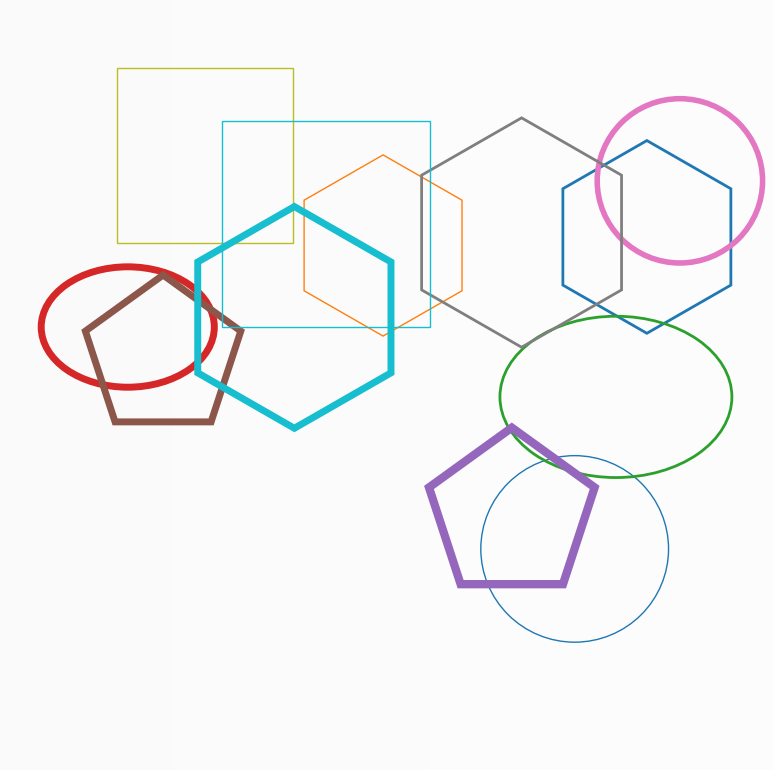[{"shape": "circle", "thickness": 0.5, "radius": 0.61, "center": [0.742, 0.287]}, {"shape": "hexagon", "thickness": 1, "radius": 0.63, "center": [0.835, 0.692]}, {"shape": "hexagon", "thickness": 0.5, "radius": 0.59, "center": [0.494, 0.681]}, {"shape": "oval", "thickness": 1, "radius": 0.75, "center": [0.795, 0.485]}, {"shape": "oval", "thickness": 2.5, "radius": 0.56, "center": [0.165, 0.575]}, {"shape": "pentagon", "thickness": 3, "radius": 0.56, "center": [0.66, 0.332]}, {"shape": "pentagon", "thickness": 2.5, "radius": 0.53, "center": [0.21, 0.537]}, {"shape": "circle", "thickness": 2, "radius": 0.53, "center": [0.877, 0.765]}, {"shape": "hexagon", "thickness": 1, "radius": 0.74, "center": [0.673, 0.698]}, {"shape": "square", "thickness": 0.5, "radius": 0.57, "center": [0.265, 0.798]}, {"shape": "hexagon", "thickness": 2.5, "radius": 0.72, "center": [0.38, 0.588]}, {"shape": "square", "thickness": 0.5, "radius": 0.67, "center": [0.42, 0.709]}]